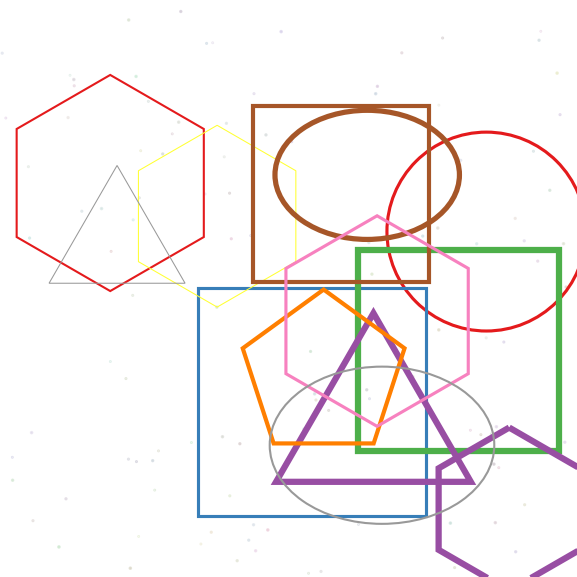[{"shape": "hexagon", "thickness": 1, "radius": 0.94, "center": [0.191, 0.682]}, {"shape": "circle", "thickness": 1.5, "radius": 0.86, "center": [0.842, 0.598]}, {"shape": "square", "thickness": 1.5, "radius": 0.99, "center": [0.54, 0.303]}, {"shape": "square", "thickness": 3, "radius": 0.87, "center": [0.794, 0.393]}, {"shape": "hexagon", "thickness": 3, "radius": 0.71, "center": [0.882, 0.118]}, {"shape": "triangle", "thickness": 3, "radius": 0.97, "center": [0.647, 0.262]}, {"shape": "pentagon", "thickness": 2, "radius": 0.74, "center": [0.56, 0.35]}, {"shape": "hexagon", "thickness": 0.5, "radius": 0.79, "center": [0.376, 0.625]}, {"shape": "oval", "thickness": 2.5, "radius": 0.8, "center": [0.636, 0.696]}, {"shape": "square", "thickness": 2, "radius": 0.76, "center": [0.591, 0.663]}, {"shape": "hexagon", "thickness": 1.5, "radius": 0.91, "center": [0.653, 0.443]}, {"shape": "oval", "thickness": 1, "radius": 0.97, "center": [0.661, 0.228]}, {"shape": "triangle", "thickness": 0.5, "radius": 0.68, "center": [0.203, 0.577]}]